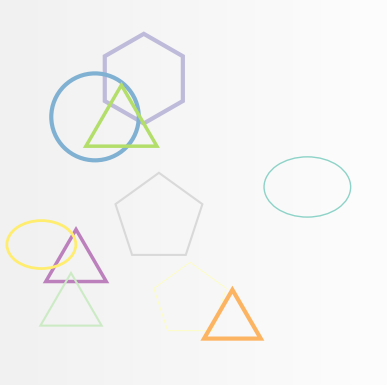[{"shape": "oval", "thickness": 1, "radius": 0.56, "center": [0.793, 0.514]}, {"shape": "pentagon", "thickness": 0.5, "radius": 0.49, "center": [0.49, 0.221]}, {"shape": "hexagon", "thickness": 3, "radius": 0.58, "center": [0.371, 0.796]}, {"shape": "circle", "thickness": 3, "radius": 0.56, "center": [0.245, 0.696]}, {"shape": "triangle", "thickness": 3, "radius": 0.42, "center": [0.6, 0.163]}, {"shape": "triangle", "thickness": 2.5, "radius": 0.53, "center": [0.313, 0.673]}, {"shape": "pentagon", "thickness": 1.5, "radius": 0.59, "center": [0.41, 0.433]}, {"shape": "triangle", "thickness": 2.5, "radius": 0.45, "center": [0.196, 0.314]}, {"shape": "triangle", "thickness": 1.5, "radius": 0.46, "center": [0.183, 0.2]}, {"shape": "oval", "thickness": 2, "radius": 0.44, "center": [0.107, 0.365]}]